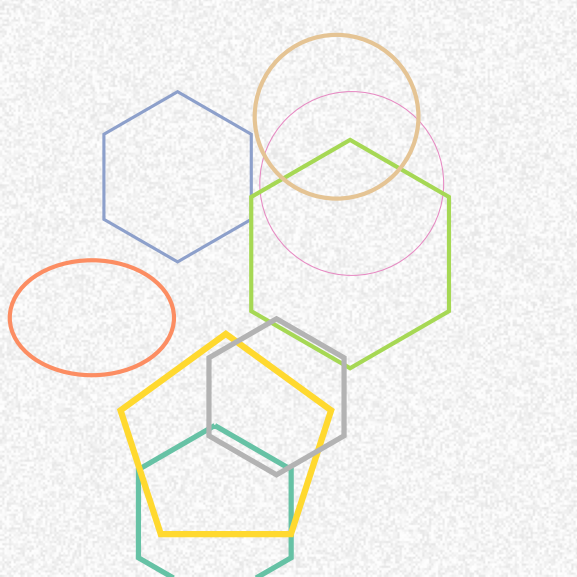[{"shape": "hexagon", "thickness": 2.5, "radius": 0.76, "center": [0.372, 0.11]}, {"shape": "oval", "thickness": 2, "radius": 0.71, "center": [0.159, 0.449]}, {"shape": "hexagon", "thickness": 1.5, "radius": 0.74, "center": [0.308, 0.693]}, {"shape": "circle", "thickness": 0.5, "radius": 0.8, "center": [0.609, 0.681]}, {"shape": "hexagon", "thickness": 2, "radius": 0.99, "center": [0.606, 0.559]}, {"shape": "pentagon", "thickness": 3, "radius": 0.96, "center": [0.391, 0.229]}, {"shape": "circle", "thickness": 2, "radius": 0.71, "center": [0.583, 0.797]}, {"shape": "hexagon", "thickness": 2.5, "radius": 0.68, "center": [0.479, 0.312]}]